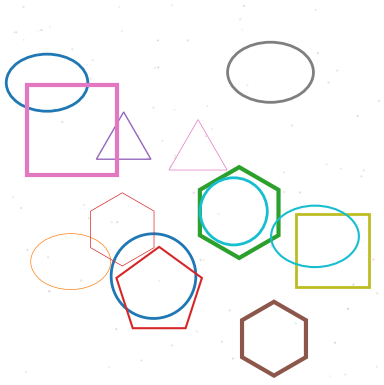[{"shape": "oval", "thickness": 2, "radius": 0.53, "center": [0.122, 0.785]}, {"shape": "circle", "thickness": 2, "radius": 0.55, "center": [0.399, 0.283]}, {"shape": "oval", "thickness": 0.5, "radius": 0.52, "center": [0.184, 0.321]}, {"shape": "hexagon", "thickness": 3, "radius": 0.59, "center": [0.621, 0.448]}, {"shape": "pentagon", "thickness": 1.5, "radius": 0.58, "center": [0.413, 0.242]}, {"shape": "hexagon", "thickness": 0.5, "radius": 0.48, "center": [0.318, 0.404]}, {"shape": "triangle", "thickness": 1, "radius": 0.41, "center": [0.321, 0.627]}, {"shape": "hexagon", "thickness": 3, "radius": 0.48, "center": [0.712, 0.12]}, {"shape": "triangle", "thickness": 0.5, "radius": 0.44, "center": [0.514, 0.602]}, {"shape": "square", "thickness": 3, "radius": 0.59, "center": [0.186, 0.662]}, {"shape": "oval", "thickness": 2, "radius": 0.56, "center": [0.703, 0.812]}, {"shape": "square", "thickness": 2, "radius": 0.48, "center": [0.864, 0.349]}, {"shape": "circle", "thickness": 2, "radius": 0.44, "center": [0.607, 0.451]}, {"shape": "oval", "thickness": 1.5, "radius": 0.57, "center": [0.818, 0.386]}]